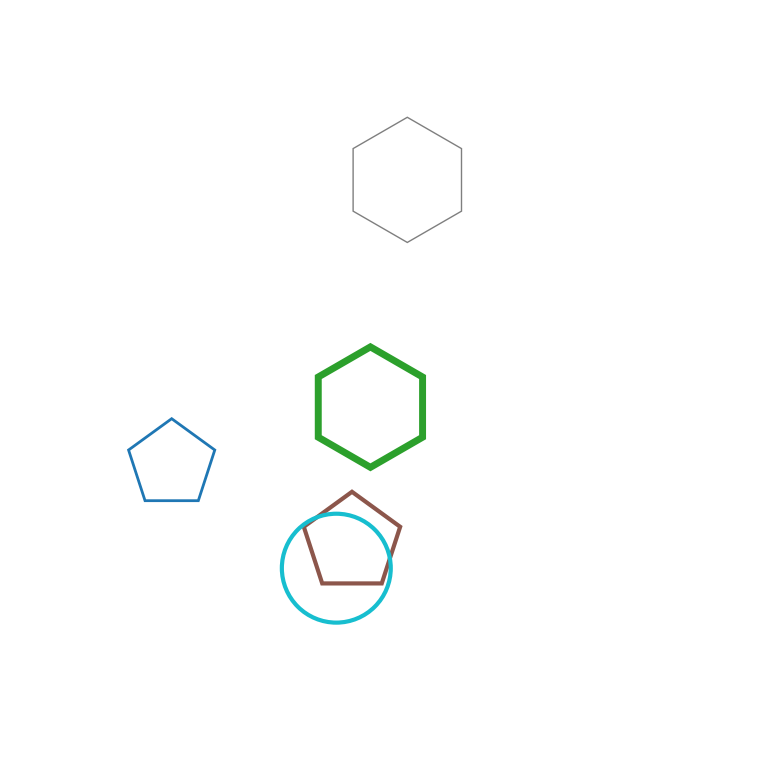[{"shape": "pentagon", "thickness": 1, "radius": 0.29, "center": [0.223, 0.397]}, {"shape": "hexagon", "thickness": 2.5, "radius": 0.39, "center": [0.481, 0.471]}, {"shape": "pentagon", "thickness": 1.5, "radius": 0.33, "center": [0.457, 0.296]}, {"shape": "hexagon", "thickness": 0.5, "radius": 0.41, "center": [0.529, 0.766]}, {"shape": "circle", "thickness": 1.5, "radius": 0.35, "center": [0.437, 0.262]}]